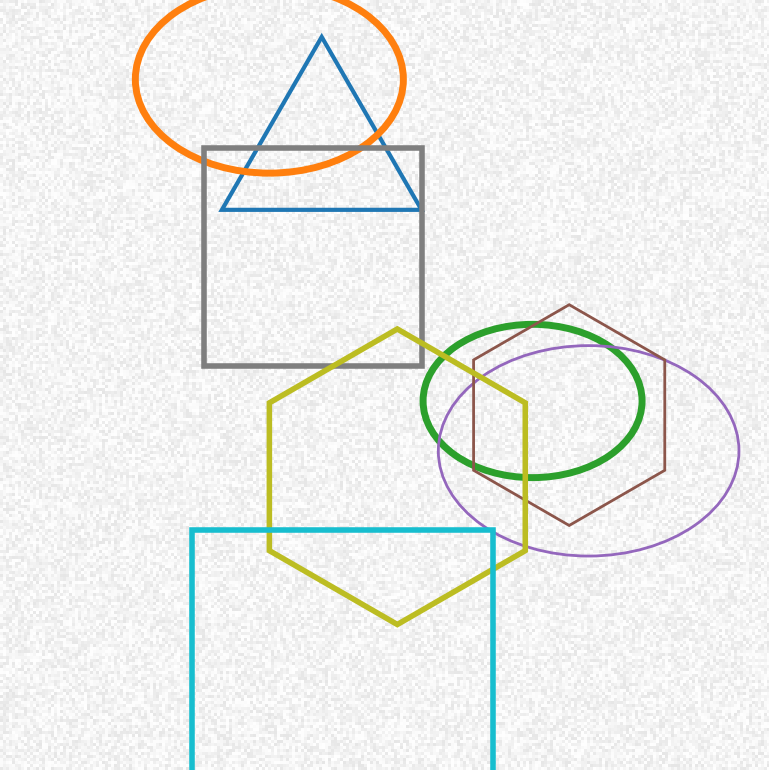[{"shape": "triangle", "thickness": 1.5, "radius": 0.75, "center": [0.418, 0.802]}, {"shape": "oval", "thickness": 2.5, "radius": 0.87, "center": [0.35, 0.897]}, {"shape": "oval", "thickness": 2.5, "radius": 0.71, "center": [0.692, 0.479]}, {"shape": "oval", "thickness": 1, "radius": 0.98, "center": [0.764, 0.415]}, {"shape": "hexagon", "thickness": 1, "radius": 0.72, "center": [0.739, 0.461]}, {"shape": "square", "thickness": 2, "radius": 0.71, "center": [0.406, 0.666]}, {"shape": "hexagon", "thickness": 2, "radius": 0.96, "center": [0.516, 0.381]}, {"shape": "square", "thickness": 2, "radius": 0.98, "center": [0.445, 0.116]}]